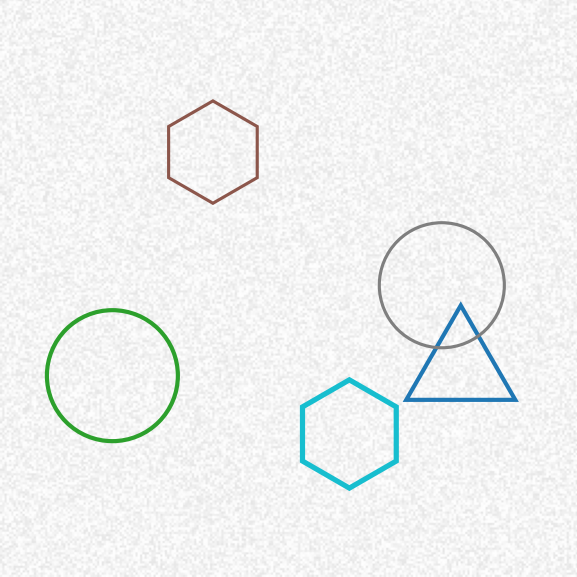[{"shape": "triangle", "thickness": 2, "radius": 0.55, "center": [0.798, 0.361]}, {"shape": "circle", "thickness": 2, "radius": 0.57, "center": [0.195, 0.349]}, {"shape": "hexagon", "thickness": 1.5, "radius": 0.44, "center": [0.369, 0.736]}, {"shape": "circle", "thickness": 1.5, "radius": 0.54, "center": [0.765, 0.505]}, {"shape": "hexagon", "thickness": 2.5, "radius": 0.47, "center": [0.605, 0.248]}]